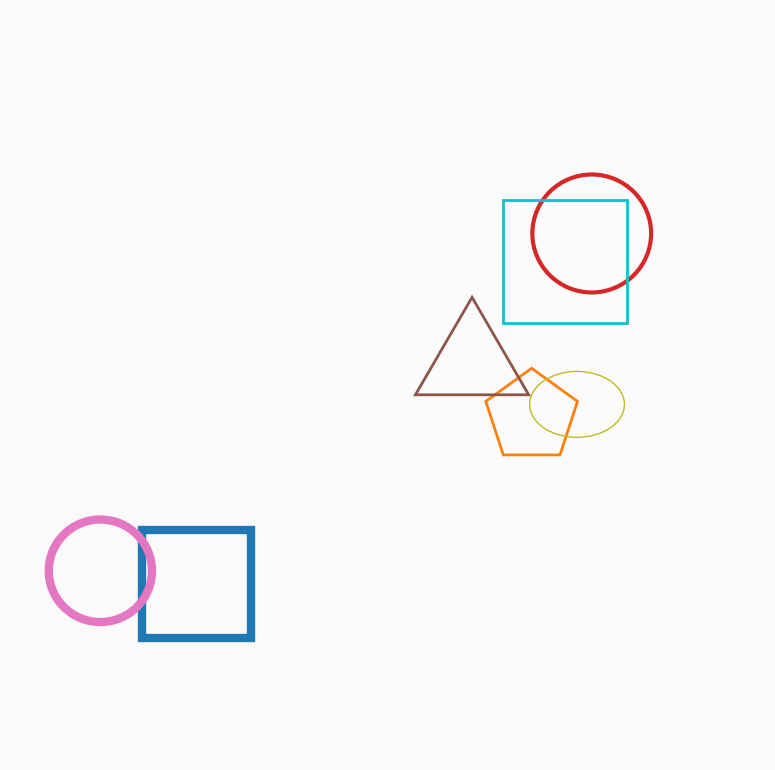[{"shape": "square", "thickness": 3, "radius": 0.35, "center": [0.254, 0.242]}, {"shape": "pentagon", "thickness": 1, "radius": 0.31, "center": [0.686, 0.46]}, {"shape": "circle", "thickness": 1.5, "radius": 0.38, "center": [0.764, 0.697]}, {"shape": "triangle", "thickness": 1, "radius": 0.42, "center": [0.609, 0.529]}, {"shape": "circle", "thickness": 3, "radius": 0.33, "center": [0.13, 0.259]}, {"shape": "oval", "thickness": 0.5, "radius": 0.31, "center": [0.745, 0.475]}, {"shape": "square", "thickness": 1, "radius": 0.4, "center": [0.729, 0.661]}]